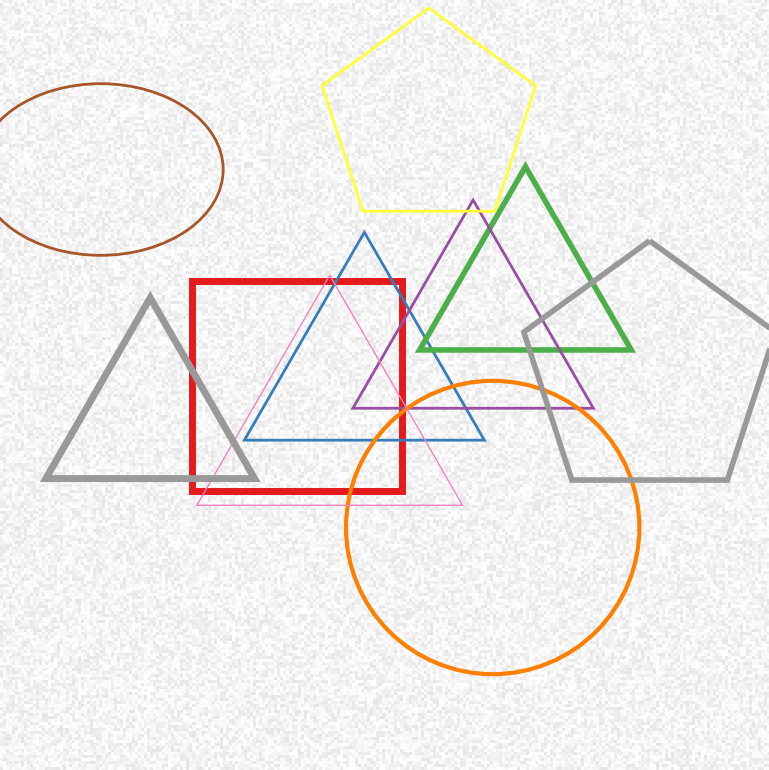[{"shape": "square", "thickness": 2.5, "radius": 0.68, "center": [0.386, 0.499]}, {"shape": "triangle", "thickness": 1, "radius": 0.9, "center": [0.473, 0.518]}, {"shape": "triangle", "thickness": 2, "radius": 0.79, "center": [0.682, 0.625]}, {"shape": "triangle", "thickness": 1, "radius": 0.9, "center": [0.614, 0.56]}, {"shape": "circle", "thickness": 1.5, "radius": 0.95, "center": [0.64, 0.315]}, {"shape": "pentagon", "thickness": 1, "radius": 0.73, "center": [0.557, 0.844]}, {"shape": "oval", "thickness": 1, "radius": 0.8, "center": [0.131, 0.78]}, {"shape": "triangle", "thickness": 0.5, "radius": 1.0, "center": [0.428, 0.443]}, {"shape": "triangle", "thickness": 2.5, "radius": 0.78, "center": [0.195, 0.457]}, {"shape": "pentagon", "thickness": 2, "radius": 0.86, "center": [0.844, 0.516]}]